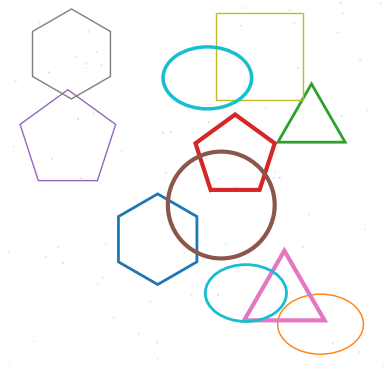[{"shape": "hexagon", "thickness": 2, "radius": 0.59, "center": [0.41, 0.379]}, {"shape": "oval", "thickness": 1, "radius": 0.56, "center": [0.833, 0.158]}, {"shape": "triangle", "thickness": 2, "radius": 0.5, "center": [0.809, 0.681]}, {"shape": "pentagon", "thickness": 3, "radius": 0.54, "center": [0.611, 0.594]}, {"shape": "pentagon", "thickness": 1, "radius": 0.65, "center": [0.176, 0.636]}, {"shape": "circle", "thickness": 3, "radius": 0.69, "center": [0.575, 0.467]}, {"shape": "triangle", "thickness": 3, "radius": 0.6, "center": [0.739, 0.228]}, {"shape": "hexagon", "thickness": 1, "radius": 0.58, "center": [0.186, 0.86]}, {"shape": "square", "thickness": 1, "radius": 0.57, "center": [0.675, 0.854]}, {"shape": "oval", "thickness": 2, "radius": 0.53, "center": [0.639, 0.239]}, {"shape": "oval", "thickness": 2.5, "radius": 0.57, "center": [0.539, 0.798]}]